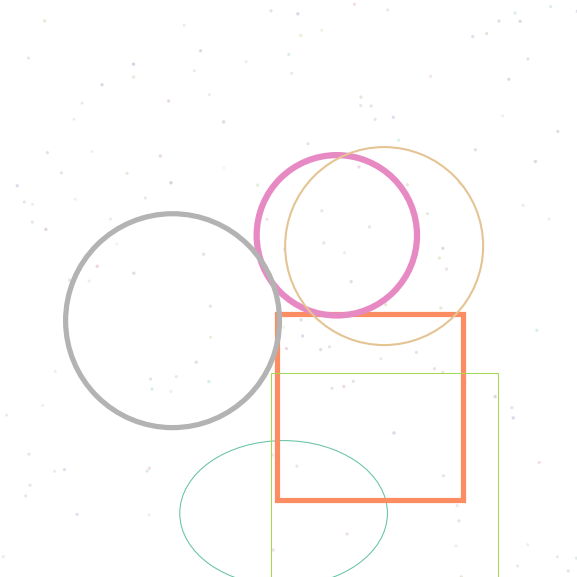[{"shape": "oval", "thickness": 0.5, "radius": 0.9, "center": [0.491, 0.11]}, {"shape": "square", "thickness": 2.5, "radius": 0.8, "center": [0.641, 0.295]}, {"shape": "circle", "thickness": 3, "radius": 0.69, "center": [0.583, 0.592]}, {"shape": "square", "thickness": 0.5, "radius": 0.98, "center": [0.666, 0.157]}, {"shape": "circle", "thickness": 1, "radius": 0.86, "center": [0.665, 0.573]}, {"shape": "circle", "thickness": 2.5, "radius": 0.93, "center": [0.299, 0.444]}]